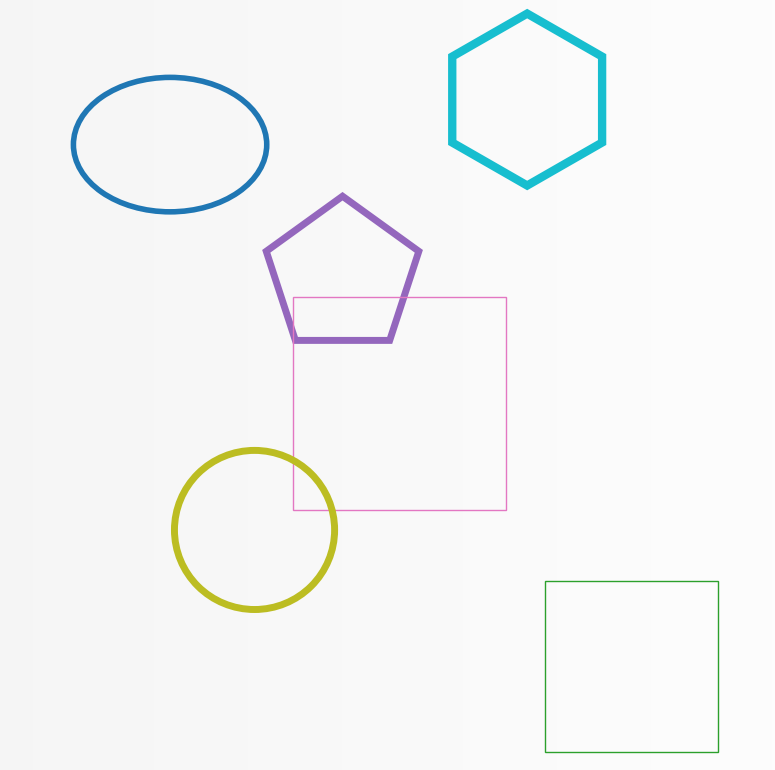[{"shape": "oval", "thickness": 2, "radius": 0.62, "center": [0.219, 0.812]}, {"shape": "square", "thickness": 0.5, "radius": 0.56, "center": [0.815, 0.134]}, {"shape": "pentagon", "thickness": 2.5, "radius": 0.52, "center": [0.442, 0.642]}, {"shape": "square", "thickness": 0.5, "radius": 0.69, "center": [0.516, 0.476]}, {"shape": "circle", "thickness": 2.5, "radius": 0.52, "center": [0.328, 0.312]}, {"shape": "hexagon", "thickness": 3, "radius": 0.56, "center": [0.68, 0.871]}]